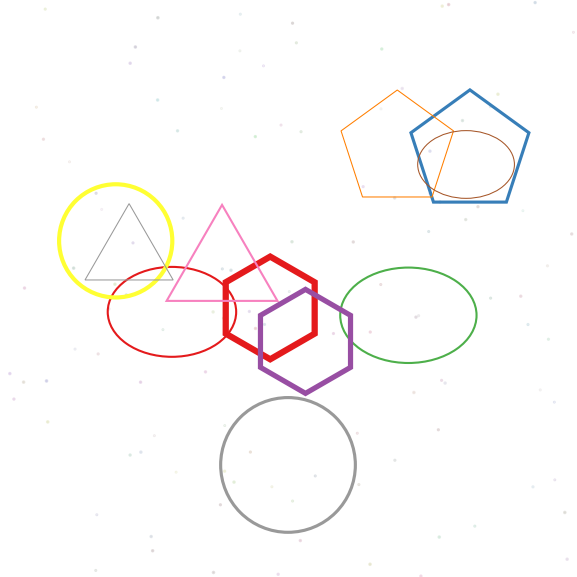[{"shape": "hexagon", "thickness": 3, "radius": 0.44, "center": [0.468, 0.466]}, {"shape": "oval", "thickness": 1, "radius": 0.56, "center": [0.298, 0.459]}, {"shape": "pentagon", "thickness": 1.5, "radius": 0.54, "center": [0.814, 0.736]}, {"shape": "oval", "thickness": 1, "radius": 0.59, "center": [0.707, 0.453]}, {"shape": "hexagon", "thickness": 2.5, "radius": 0.45, "center": [0.529, 0.408]}, {"shape": "pentagon", "thickness": 0.5, "radius": 0.51, "center": [0.688, 0.741]}, {"shape": "circle", "thickness": 2, "radius": 0.49, "center": [0.2, 0.582]}, {"shape": "oval", "thickness": 0.5, "radius": 0.42, "center": [0.807, 0.714]}, {"shape": "triangle", "thickness": 1, "radius": 0.55, "center": [0.385, 0.534]}, {"shape": "circle", "thickness": 1.5, "radius": 0.58, "center": [0.499, 0.194]}, {"shape": "triangle", "thickness": 0.5, "radius": 0.44, "center": [0.224, 0.558]}]